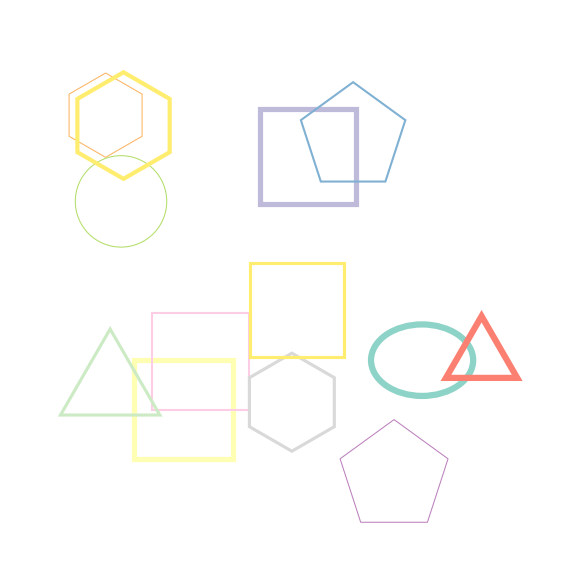[{"shape": "oval", "thickness": 3, "radius": 0.44, "center": [0.731, 0.375]}, {"shape": "square", "thickness": 2.5, "radius": 0.43, "center": [0.318, 0.29]}, {"shape": "square", "thickness": 2.5, "radius": 0.41, "center": [0.534, 0.728]}, {"shape": "triangle", "thickness": 3, "radius": 0.36, "center": [0.834, 0.38]}, {"shape": "pentagon", "thickness": 1, "radius": 0.48, "center": [0.611, 0.762]}, {"shape": "hexagon", "thickness": 0.5, "radius": 0.36, "center": [0.183, 0.8]}, {"shape": "circle", "thickness": 0.5, "radius": 0.4, "center": [0.21, 0.65]}, {"shape": "square", "thickness": 1, "radius": 0.42, "center": [0.347, 0.373]}, {"shape": "hexagon", "thickness": 1.5, "radius": 0.42, "center": [0.505, 0.303]}, {"shape": "pentagon", "thickness": 0.5, "radius": 0.49, "center": [0.682, 0.174]}, {"shape": "triangle", "thickness": 1.5, "radius": 0.5, "center": [0.191, 0.33]}, {"shape": "hexagon", "thickness": 2, "radius": 0.46, "center": [0.214, 0.782]}, {"shape": "square", "thickness": 1.5, "radius": 0.41, "center": [0.515, 0.463]}]